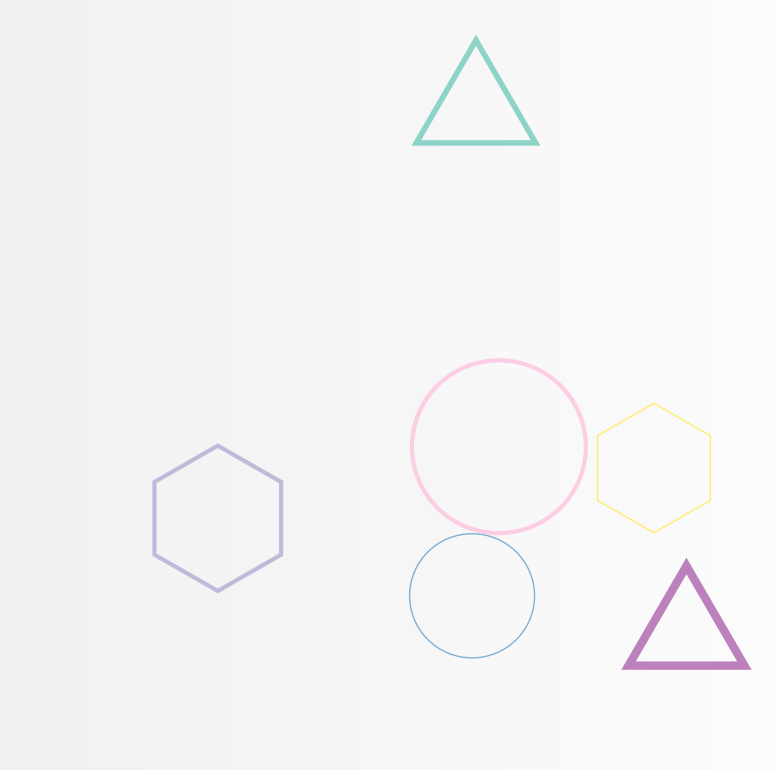[{"shape": "triangle", "thickness": 2, "radius": 0.44, "center": [0.614, 0.859]}, {"shape": "hexagon", "thickness": 1.5, "radius": 0.47, "center": [0.281, 0.327]}, {"shape": "circle", "thickness": 0.5, "radius": 0.4, "center": [0.609, 0.226]}, {"shape": "circle", "thickness": 1.5, "radius": 0.56, "center": [0.644, 0.42]}, {"shape": "triangle", "thickness": 3, "radius": 0.43, "center": [0.886, 0.179]}, {"shape": "hexagon", "thickness": 0.5, "radius": 0.42, "center": [0.844, 0.392]}]